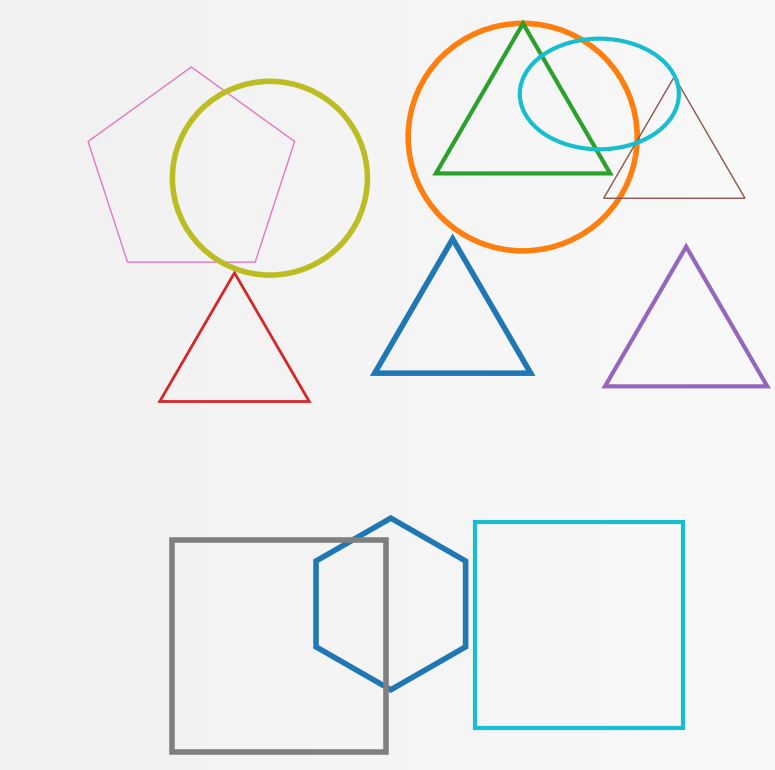[{"shape": "triangle", "thickness": 2, "radius": 0.58, "center": [0.584, 0.573]}, {"shape": "hexagon", "thickness": 2, "radius": 0.56, "center": [0.504, 0.216]}, {"shape": "circle", "thickness": 2, "radius": 0.74, "center": [0.674, 0.822]}, {"shape": "triangle", "thickness": 1.5, "radius": 0.65, "center": [0.675, 0.84]}, {"shape": "triangle", "thickness": 1, "radius": 0.56, "center": [0.303, 0.534]}, {"shape": "triangle", "thickness": 1.5, "radius": 0.6, "center": [0.885, 0.559]}, {"shape": "triangle", "thickness": 0.5, "radius": 0.53, "center": [0.87, 0.795]}, {"shape": "pentagon", "thickness": 0.5, "radius": 0.7, "center": [0.247, 0.773]}, {"shape": "square", "thickness": 2, "radius": 0.69, "center": [0.36, 0.161]}, {"shape": "circle", "thickness": 2, "radius": 0.63, "center": [0.348, 0.769]}, {"shape": "oval", "thickness": 1.5, "radius": 0.51, "center": [0.773, 0.878]}, {"shape": "square", "thickness": 1.5, "radius": 0.67, "center": [0.747, 0.188]}]